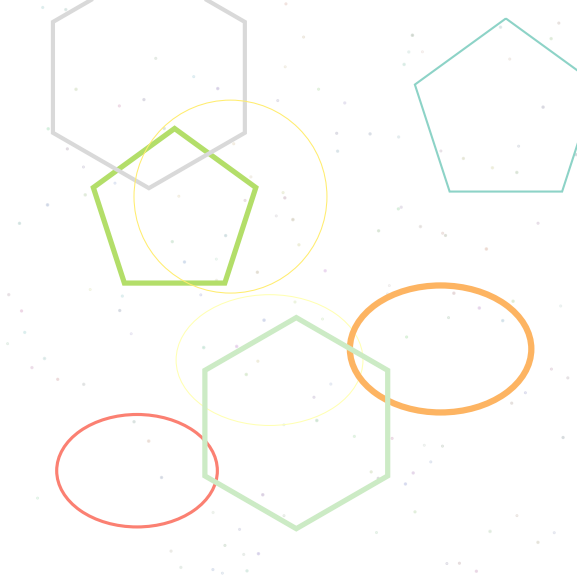[{"shape": "pentagon", "thickness": 1, "radius": 0.83, "center": [0.876, 0.801]}, {"shape": "oval", "thickness": 0.5, "radius": 0.81, "center": [0.467, 0.376]}, {"shape": "oval", "thickness": 1.5, "radius": 0.7, "center": [0.237, 0.184]}, {"shape": "oval", "thickness": 3, "radius": 0.79, "center": [0.763, 0.395]}, {"shape": "pentagon", "thickness": 2.5, "radius": 0.74, "center": [0.302, 0.629]}, {"shape": "hexagon", "thickness": 2, "radius": 0.96, "center": [0.258, 0.865]}, {"shape": "hexagon", "thickness": 2.5, "radius": 0.91, "center": [0.513, 0.266]}, {"shape": "circle", "thickness": 0.5, "radius": 0.84, "center": [0.399, 0.659]}]